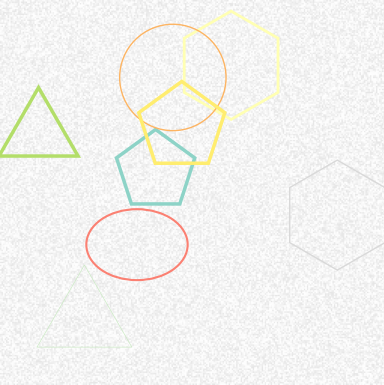[{"shape": "pentagon", "thickness": 2.5, "radius": 0.53, "center": [0.404, 0.557]}, {"shape": "hexagon", "thickness": 2, "radius": 0.7, "center": [0.6, 0.83]}, {"shape": "oval", "thickness": 1.5, "radius": 0.66, "center": [0.356, 0.365]}, {"shape": "circle", "thickness": 1, "radius": 0.69, "center": [0.449, 0.799]}, {"shape": "triangle", "thickness": 2.5, "radius": 0.59, "center": [0.1, 0.654]}, {"shape": "hexagon", "thickness": 1, "radius": 0.71, "center": [0.876, 0.441]}, {"shape": "triangle", "thickness": 0.5, "radius": 0.71, "center": [0.219, 0.169]}, {"shape": "pentagon", "thickness": 2.5, "radius": 0.59, "center": [0.472, 0.671]}]